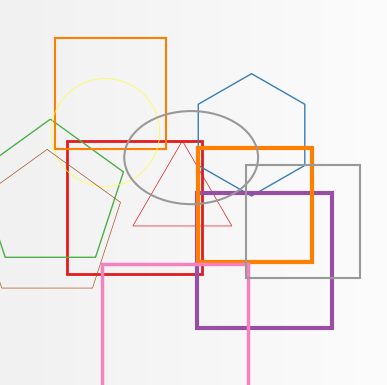[{"shape": "triangle", "thickness": 0.5, "radius": 0.74, "center": [0.471, 0.487]}, {"shape": "square", "thickness": 2, "radius": 0.87, "center": [0.347, 0.461]}, {"shape": "hexagon", "thickness": 1, "radius": 0.79, "center": [0.649, 0.65]}, {"shape": "pentagon", "thickness": 1, "radius": 0.99, "center": [0.13, 0.492]}, {"shape": "square", "thickness": 3, "radius": 0.87, "center": [0.682, 0.323]}, {"shape": "square", "thickness": 3, "radius": 0.74, "center": [0.658, 0.467]}, {"shape": "square", "thickness": 1.5, "radius": 0.72, "center": [0.285, 0.756]}, {"shape": "circle", "thickness": 0.5, "radius": 0.7, "center": [0.272, 0.656]}, {"shape": "pentagon", "thickness": 0.5, "radius": 1.0, "center": [0.122, 0.413]}, {"shape": "square", "thickness": 2.5, "radius": 0.94, "center": [0.451, 0.126]}, {"shape": "square", "thickness": 1.5, "radius": 0.73, "center": [0.783, 0.425]}, {"shape": "oval", "thickness": 1.5, "radius": 0.86, "center": [0.493, 0.591]}]